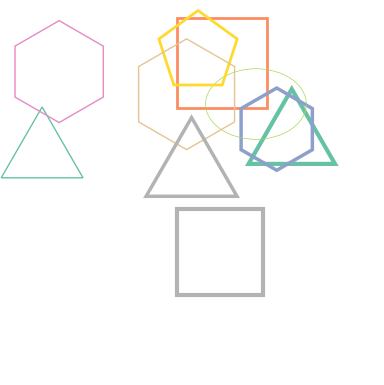[{"shape": "triangle", "thickness": 3, "radius": 0.65, "center": [0.758, 0.639]}, {"shape": "triangle", "thickness": 1, "radius": 0.61, "center": [0.109, 0.6]}, {"shape": "square", "thickness": 2, "radius": 0.58, "center": [0.576, 0.835]}, {"shape": "hexagon", "thickness": 2.5, "radius": 0.53, "center": [0.719, 0.665]}, {"shape": "hexagon", "thickness": 1, "radius": 0.66, "center": [0.154, 0.814]}, {"shape": "oval", "thickness": 0.5, "radius": 0.65, "center": [0.665, 0.73]}, {"shape": "pentagon", "thickness": 2, "radius": 0.53, "center": [0.514, 0.866]}, {"shape": "hexagon", "thickness": 1, "radius": 0.72, "center": [0.485, 0.755]}, {"shape": "triangle", "thickness": 2.5, "radius": 0.68, "center": [0.498, 0.558]}, {"shape": "square", "thickness": 3, "radius": 0.56, "center": [0.572, 0.345]}]